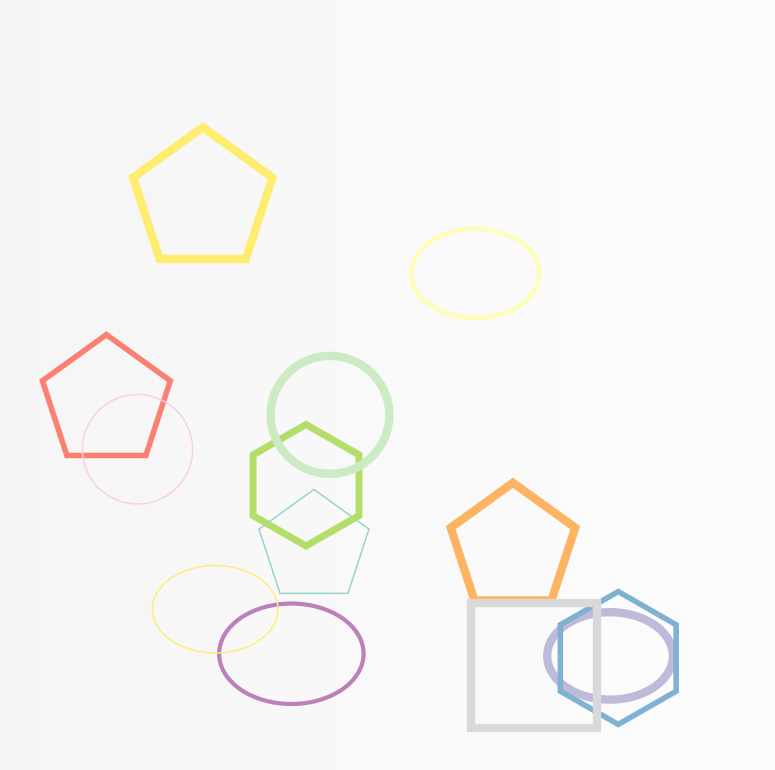[{"shape": "pentagon", "thickness": 0.5, "radius": 0.37, "center": [0.405, 0.29]}, {"shape": "oval", "thickness": 1.5, "radius": 0.41, "center": [0.613, 0.645]}, {"shape": "oval", "thickness": 3, "radius": 0.41, "center": [0.787, 0.148]}, {"shape": "pentagon", "thickness": 2, "radius": 0.43, "center": [0.137, 0.479]}, {"shape": "hexagon", "thickness": 2, "radius": 0.43, "center": [0.798, 0.145]}, {"shape": "pentagon", "thickness": 3, "radius": 0.42, "center": [0.662, 0.289]}, {"shape": "hexagon", "thickness": 2.5, "radius": 0.39, "center": [0.395, 0.37]}, {"shape": "circle", "thickness": 0.5, "radius": 0.36, "center": [0.177, 0.417]}, {"shape": "square", "thickness": 3, "radius": 0.41, "center": [0.689, 0.136]}, {"shape": "oval", "thickness": 1.5, "radius": 0.47, "center": [0.376, 0.151]}, {"shape": "circle", "thickness": 3, "radius": 0.38, "center": [0.426, 0.461]}, {"shape": "pentagon", "thickness": 3, "radius": 0.47, "center": [0.262, 0.74]}, {"shape": "oval", "thickness": 0.5, "radius": 0.41, "center": [0.278, 0.209]}]